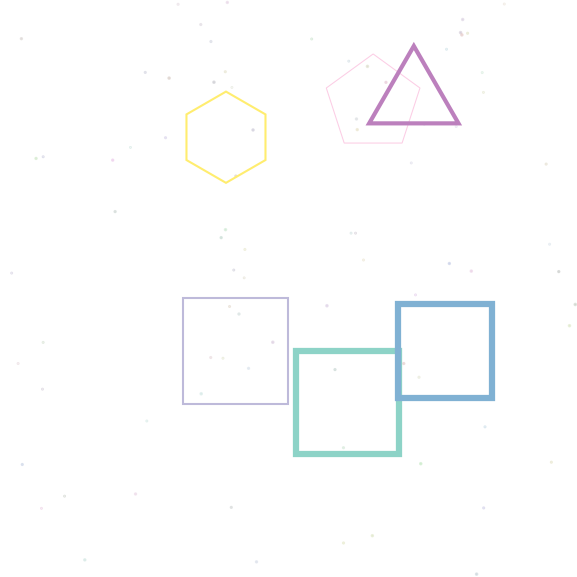[{"shape": "square", "thickness": 3, "radius": 0.45, "center": [0.601, 0.302]}, {"shape": "square", "thickness": 1, "radius": 0.46, "center": [0.408, 0.391]}, {"shape": "square", "thickness": 3, "radius": 0.41, "center": [0.77, 0.391]}, {"shape": "pentagon", "thickness": 0.5, "radius": 0.43, "center": [0.646, 0.82]}, {"shape": "triangle", "thickness": 2, "radius": 0.45, "center": [0.717, 0.83]}, {"shape": "hexagon", "thickness": 1, "radius": 0.4, "center": [0.391, 0.762]}]